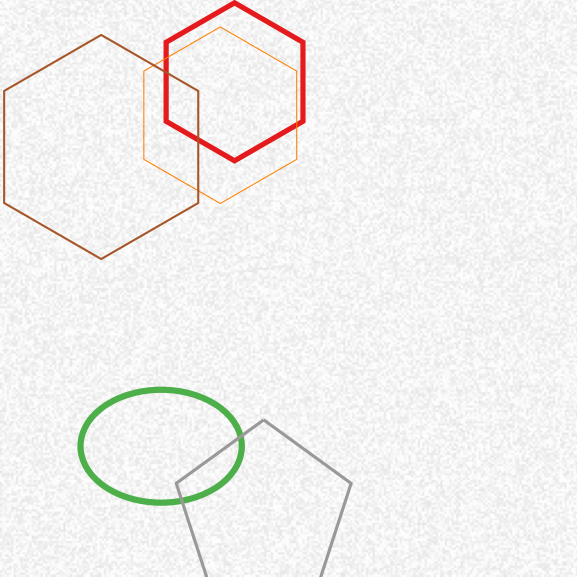[{"shape": "hexagon", "thickness": 2.5, "radius": 0.68, "center": [0.406, 0.858]}, {"shape": "oval", "thickness": 3, "radius": 0.7, "center": [0.279, 0.226]}, {"shape": "hexagon", "thickness": 0.5, "radius": 0.76, "center": [0.381, 0.8]}, {"shape": "hexagon", "thickness": 1, "radius": 0.97, "center": [0.175, 0.745]}, {"shape": "pentagon", "thickness": 1.5, "radius": 0.8, "center": [0.457, 0.113]}]